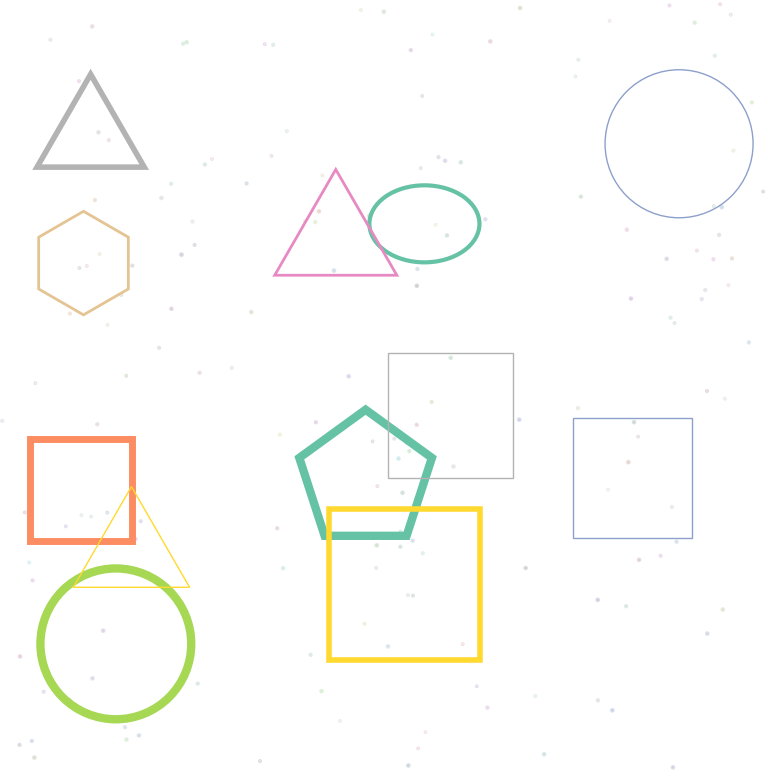[{"shape": "oval", "thickness": 1.5, "radius": 0.36, "center": [0.551, 0.709]}, {"shape": "pentagon", "thickness": 3, "radius": 0.45, "center": [0.475, 0.377]}, {"shape": "square", "thickness": 2.5, "radius": 0.33, "center": [0.105, 0.364]}, {"shape": "square", "thickness": 0.5, "radius": 0.39, "center": [0.821, 0.379]}, {"shape": "circle", "thickness": 0.5, "radius": 0.48, "center": [0.882, 0.813]}, {"shape": "triangle", "thickness": 1, "radius": 0.46, "center": [0.436, 0.688]}, {"shape": "circle", "thickness": 3, "radius": 0.49, "center": [0.15, 0.164]}, {"shape": "triangle", "thickness": 0.5, "radius": 0.44, "center": [0.171, 0.281]}, {"shape": "square", "thickness": 2, "radius": 0.49, "center": [0.525, 0.241]}, {"shape": "hexagon", "thickness": 1, "radius": 0.34, "center": [0.108, 0.658]}, {"shape": "square", "thickness": 0.5, "radius": 0.41, "center": [0.585, 0.461]}, {"shape": "triangle", "thickness": 2, "radius": 0.4, "center": [0.118, 0.823]}]